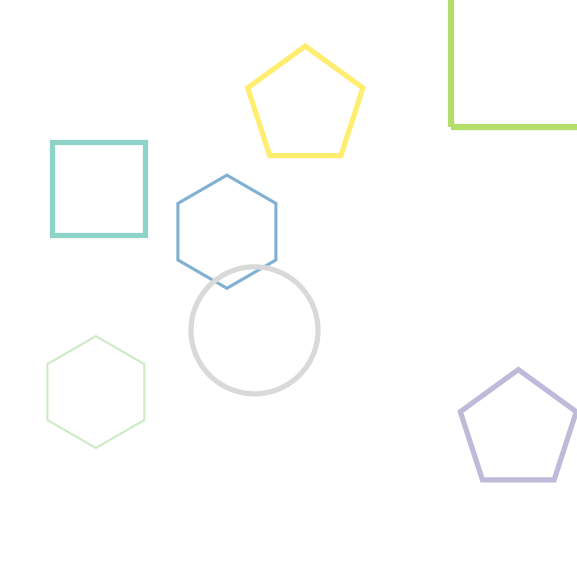[{"shape": "square", "thickness": 2.5, "radius": 0.4, "center": [0.17, 0.673]}, {"shape": "pentagon", "thickness": 2.5, "radius": 0.53, "center": [0.897, 0.254]}, {"shape": "hexagon", "thickness": 1.5, "radius": 0.49, "center": [0.393, 0.598]}, {"shape": "square", "thickness": 3, "radius": 0.57, "center": [0.894, 0.894]}, {"shape": "circle", "thickness": 2.5, "radius": 0.55, "center": [0.441, 0.427]}, {"shape": "hexagon", "thickness": 1, "radius": 0.48, "center": [0.166, 0.32]}, {"shape": "pentagon", "thickness": 2.5, "radius": 0.52, "center": [0.529, 0.815]}]